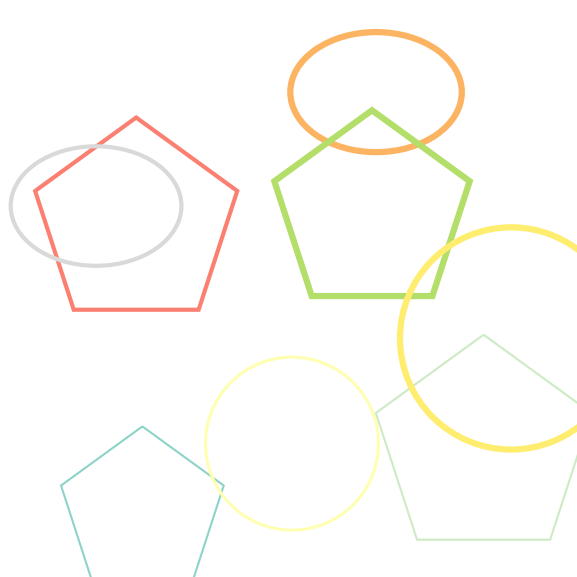[{"shape": "pentagon", "thickness": 1, "radius": 0.74, "center": [0.247, 0.113]}, {"shape": "circle", "thickness": 1.5, "radius": 0.75, "center": [0.506, 0.231]}, {"shape": "pentagon", "thickness": 2, "radius": 0.92, "center": [0.236, 0.612]}, {"shape": "oval", "thickness": 3, "radius": 0.74, "center": [0.651, 0.84]}, {"shape": "pentagon", "thickness": 3, "radius": 0.89, "center": [0.644, 0.63]}, {"shape": "oval", "thickness": 2, "radius": 0.74, "center": [0.166, 0.642]}, {"shape": "pentagon", "thickness": 1, "radius": 0.98, "center": [0.837, 0.223]}, {"shape": "circle", "thickness": 3, "radius": 0.96, "center": [0.885, 0.413]}]